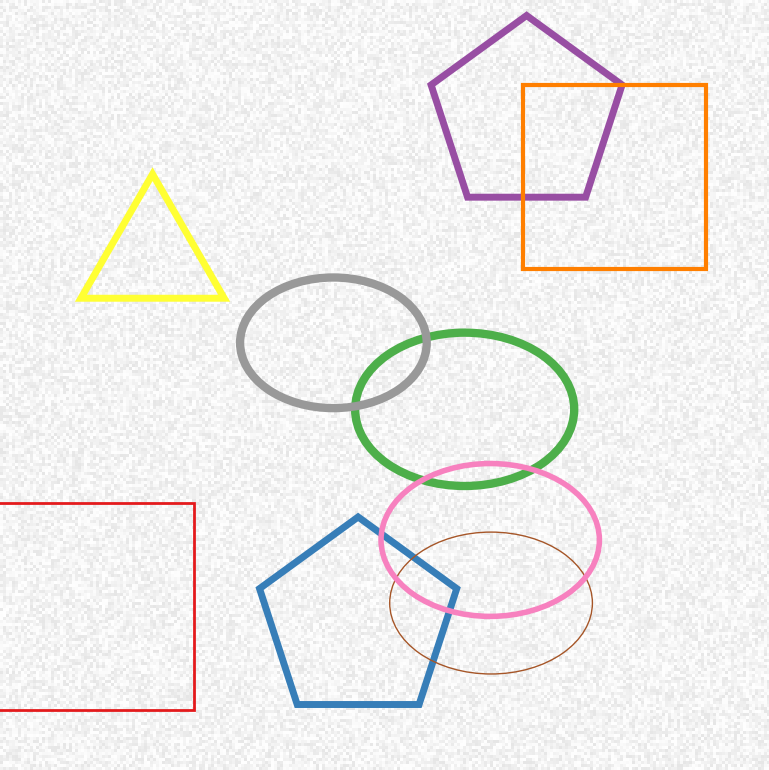[{"shape": "square", "thickness": 1, "radius": 0.67, "center": [0.118, 0.213]}, {"shape": "pentagon", "thickness": 2.5, "radius": 0.67, "center": [0.465, 0.194]}, {"shape": "oval", "thickness": 3, "radius": 0.71, "center": [0.603, 0.468]}, {"shape": "pentagon", "thickness": 2.5, "radius": 0.65, "center": [0.684, 0.849]}, {"shape": "square", "thickness": 1.5, "radius": 0.6, "center": [0.798, 0.77]}, {"shape": "triangle", "thickness": 2.5, "radius": 0.54, "center": [0.198, 0.666]}, {"shape": "oval", "thickness": 0.5, "radius": 0.66, "center": [0.638, 0.217]}, {"shape": "oval", "thickness": 2, "radius": 0.71, "center": [0.637, 0.299]}, {"shape": "oval", "thickness": 3, "radius": 0.61, "center": [0.433, 0.555]}]